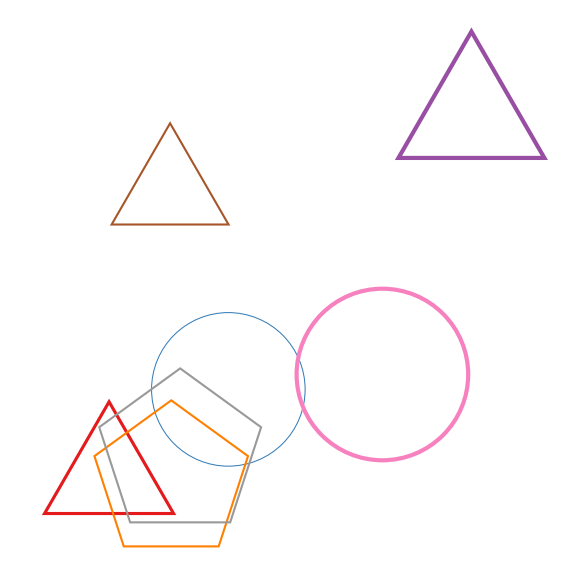[{"shape": "triangle", "thickness": 1.5, "radius": 0.64, "center": [0.189, 0.174]}, {"shape": "circle", "thickness": 0.5, "radius": 0.66, "center": [0.395, 0.325]}, {"shape": "triangle", "thickness": 2, "radius": 0.73, "center": [0.816, 0.799]}, {"shape": "pentagon", "thickness": 1, "radius": 0.7, "center": [0.296, 0.166]}, {"shape": "triangle", "thickness": 1, "radius": 0.58, "center": [0.295, 0.669]}, {"shape": "circle", "thickness": 2, "radius": 0.74, "center": [0.662, 0.351]}, {"shape": "pentagon", "thickness": 1, "radius": 0.74, "center": [0.312, 0.214]}]